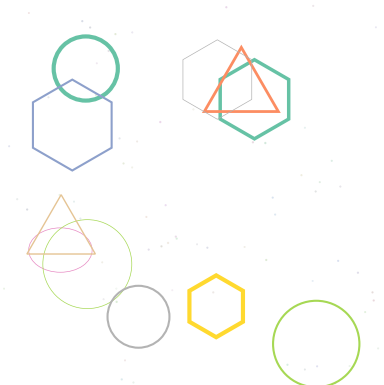[{"shape": "hexagon", "thickness": 2.5, "radius": 0.51, "center": [0.661, 0.742]}, {"shape": "circle", "thickness": 3, "radius": 0.42, "center": [0.223, 0.822]}, {"shape": "triangle", "thickness": 2, "radius": 0.56, "center": [0.627, 0.766]}, {"shape": "hexagon", "thickness": 1.5, "radius": 0.59, "center": [0.188, 0.675]}, {"shape": "oval", "thickness": 0.5, "radius": 0.41, "center": [0.157, 0.35]}, {"shape": "circle", "thickness": 0.5, "radius": 0.58, "center": [0.227, 0.314]}, {"shape": "circle", "thickness": 1.5, "radius": 0.56, "center": [0.821, 0.107]}, {"shape": "hexagon", "thickness": 3, "radius": 0.4, "center": [0.562, 0.204]}, {"shape": "triangle", "thickness": 1, "radius": 0.51, "center": [0.159, 0.392]}, {"shape": "hexagon", "thickness": 0.5, "radius": 0.52, "center": [0.565, 0.793]}, {"shape": "circle", "thickness": 1.5, "radius": 0.4, "center": [0.36, 0.177]}]